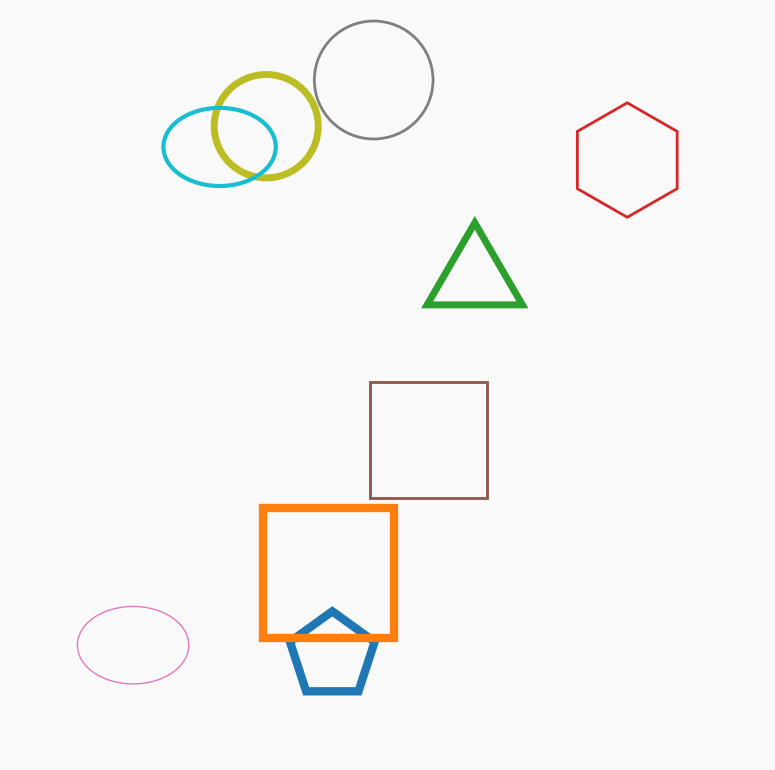[{"shape": "pentagon", "thickness": 3, "radius": 0.29, "center": [0.429, 0.149]}, {"shape": "square", "thickness": 3, "radius": 0.42, "center": [0.424, 0.256]}, {"shape": "triangle", "thickness": 2.5, "radius": 0.36, "center": [0.613, 0.64]}, {"shape": "hexagon", "thickness": 1, "radius": 0.37, "center": [0.809, 0.792]}, {"shape": "square", "thickness": 1, "radius": 0.38, "center": [0.553, 0.429]}, {"shape": "oval", "thickness": 0.5, "radius": 0.36, "center": [0.172, 0.162]}, {"shape": "circle", "thickness": 1, "radius": 0.38, "center": [0.482, 0.896]}, {"shape": "circle", "thickness": 2.5, "radius": 0.34, "center": [0.344, 0.836]}, {"shape": "oval", "thickness": 1.5, "radius": 0.36, "center": [0.283, 0.809]}]